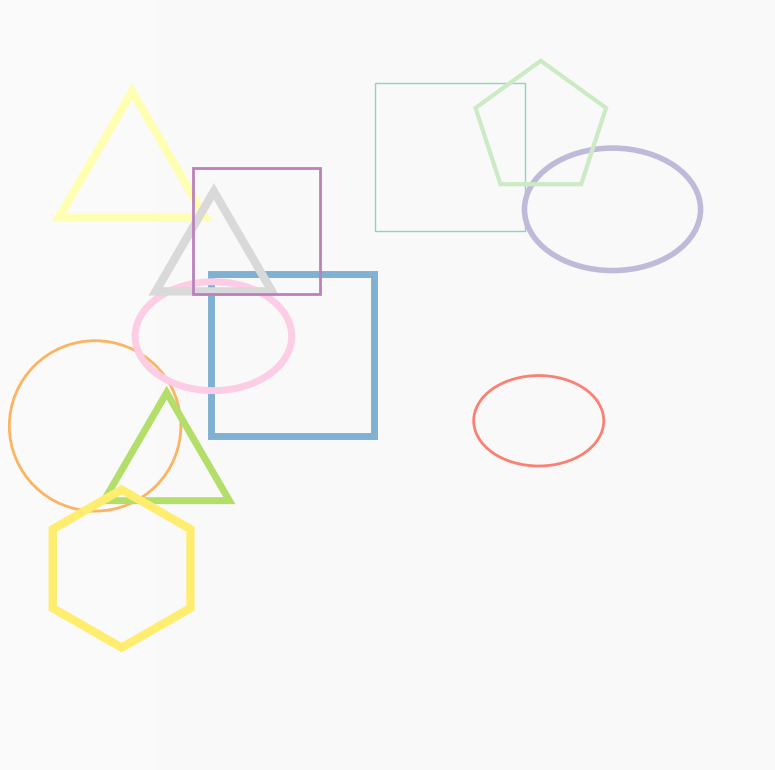[{"shape": "square", "thickness": 0.5, "radius": 0.48, "center": [0.581, 0.796]}, {"shape": "triangle", "thickness": 3, "radius": 0.54, "center": [0.17, 0.772]}, {"shape": "oval", "thickness": 2, "radius": 0.57, "center": [0.79, 0.728]}, {"shape": "oval", "thickness": 1, "radius": 0.42, "center": [0.695, 0.454]}, {"shape": "square", "thickness": 2.5, "radius": 0.53, "center": [0.377, 0.539]}, {"shape": "circle", "thickness": 1, "radius": 0.55, "center": [0.123, 0.447]}, {"shape": "triangle", "thickness": 2.5, "radius": 0.47, "center": [0.215, 0.397]}, {"shape": "oval", "thickness": 2.5, "radius": 0.51, "center": [0.275, 0.563]}, {"shape": "triangle", "thickness": 3, "radius": 0.43, "center": [0.276, 0.665]}, {"shape": "square", "thickness": 1, "radius": 0.41, "center": [0.331, 0.7]}, {"shape": "pentagon", "thickness": 1.5, "radius": 0.44, "center": [0.698, 0.832]}, {"shape": "hexagon", "thickness": 3, "radius": 0.51, "center": [0.157, 0.262]}]